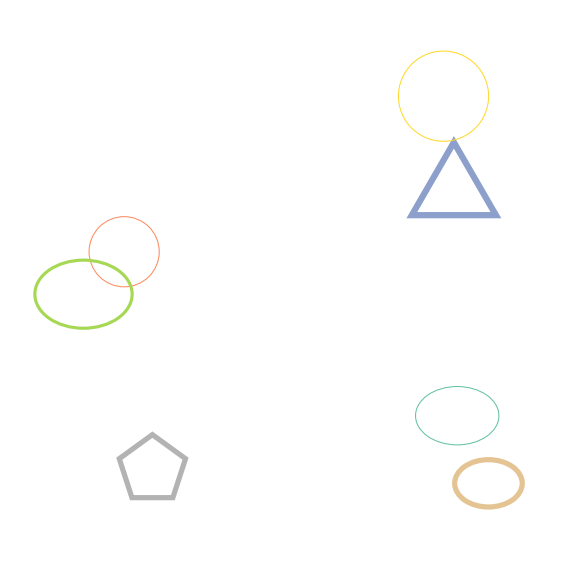[{"shape": "oval", "thickness": 0.5, "radius": 0.36, "center": [0.792, 0.279]}, {"shape": "circle", "thickness": 0.5, "radius": 0.3, "center": [0.215, 0.563]}, {"shape": "triangle", "thickness": 3, "radius": 0.42, "center": [0.786, 0.669]}, {"shape": "oval", "thickness": 1.5, "radius": 0.42, "center": [0.145, 0.49]}, {"shape": "circle", "thickness": 0.5, "radius": 0.39, "center": [0.768, 0.833]}, {"shape": "oval", "thickness": 2.5, "radius": 0.29, "center": [0.846, 0.162]}, {"shape": "pentagon", "thickness": 2.5, "radius": 0.3, "center": [0.264, 0.186]}]